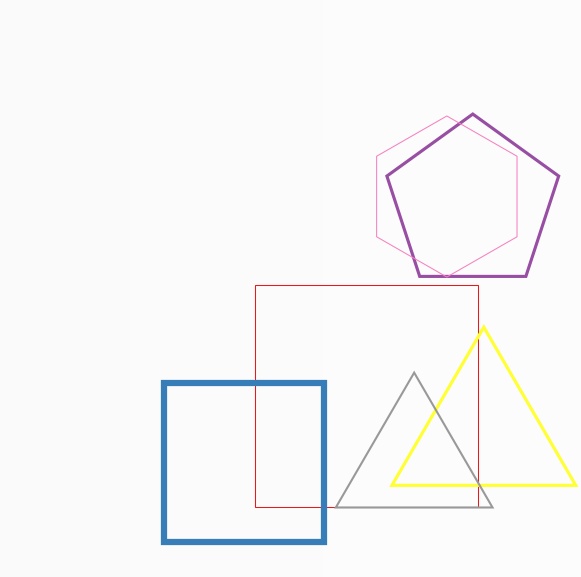[{"shape": "square", "thickness": 0.5, "radius": 0.96, "center": [0.631, 0.313]}, {"shape": "square", "thickness": 3, "radius": 0.69, "center": [0.42, 0.198]}, {"shape": "pentagon", "thickness": 1.5, "radius": 0.78, "center": [0.813, 0.646]}, {"shape": "triangle", "thickness": 1.5, "radius": 0.91, "center": [0.832, 0.25]}, {"shape": "hexagon", "thickness": 0.5, "radius": 0.7, "center": [0.769, 0.659]}, {"shape": "triangle", "thickness": 1, "radius": 0.78, "center": [0.713, 0.198]}]